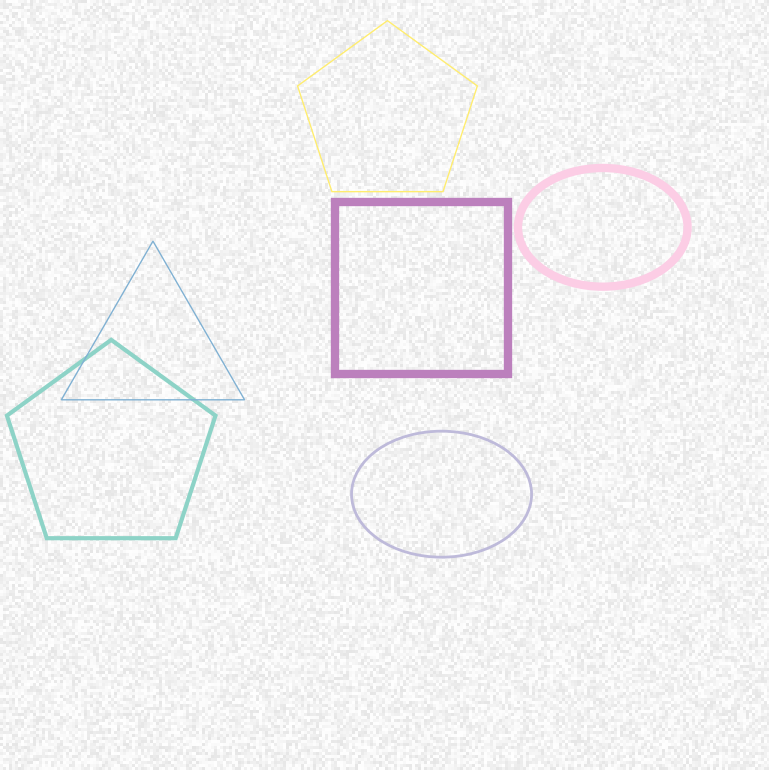[{"shape": "pentagon", "thickness": 1.5, "radius": 0.71, "center": [0.144, 0.416]}, {"shape": "oval", "thickness": 1, "radius": 0.58, "center": [0.573, 0.358]}, {"shape": "triangle", "thickness": 0.5, "radius": 0.69, "center": [0.199, 0.549]}, {"shape": "oval", "thickness": 3, "radius": 0.55, "center": [0.783, 0.705]}, {"shape": "square", "thickness": 3, "radius": 0.56, "center": [0.547, 0.626]}, {"shape": "pentagon", "thickness": 0.5, "radius": 0.61, "center": [0.503, 0.85]}]